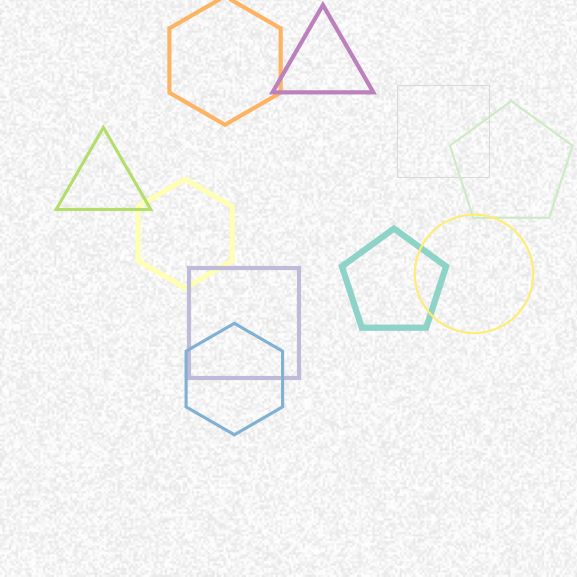[{"shape": "pentagon", "thickness": 3, "radius": 0.47, "center": [0.682, 0.508]}, {"shape": "hexagon", "thickness": 2.5, "radius": 0.47, "center": [0.321, 0.595]}, {"shape": "square", "thickness": 2, "radius": 0.48, "center": [0.422, 0.439]}, {"shape": "hexagon", "thickness": 1.5, "radius": 0.48, "center": [0.406, 0.343]}, {"shape": "hexagon", "thickness": 2, "radius": 0.56, "center": [0.39, 0.894]}, {"shape": "triangle", "thickness": 1.5, "radius": 0.47, "center": [0.179, 0.684]}, {"shape": "square", "thickness": 0.5, "radius": 0.4, "center": [0.768, 0.772]}, {"shape": "triangle", "thickness": 2, "radius": 0.5, "center": [0.559, 0.89]}, {"shape": "pentagon", "thickness": 1, "radius": 0.56, "center": [0.885, 0.712]}, {"shape": "circle", "thickness": 1, "radius": 0.51, "center": [0.821, 0.525]}]